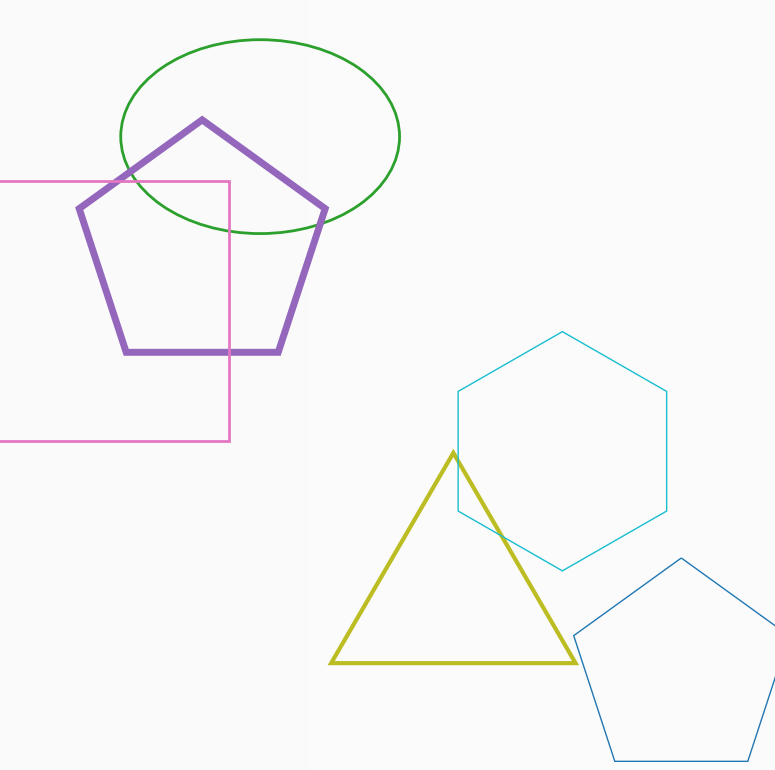[{"shape": "pentagon", "thickness": 0.5, "radius": 0.73, "center": [0.879, 0.129]}, {"shape": "oval", "thickness": 1, "radius": 0.9, "center": [0.336, 0.823]}, {"shape": "pentagon", "thickness": 2.5, "radius": 0.83, "center": [0.261, 0.677]}, {"shape": "square", "thickness": 1, "radius": 0.84, "center": [0.127, 0.596]}, {"shape": "triangle", "thickness": 1.5, "radius": 0.91, "center": [0.585, 0.23]}, {"shape": "hexagon", "thickness": 0.5, "radius": 0.78, "center": [0.726, 0.414]}]